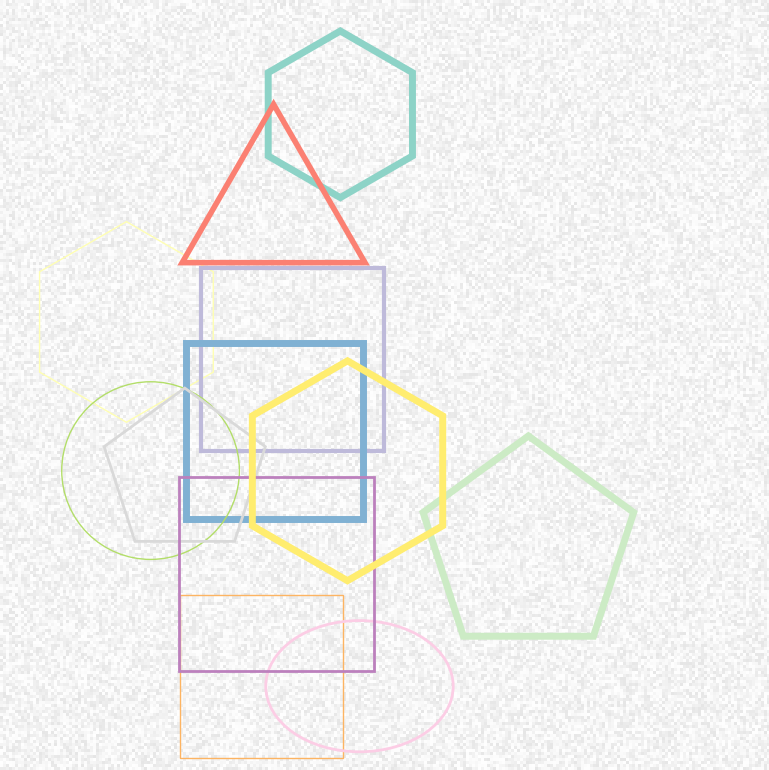[{"shape": "hexagon", "thickness": 2.5, "radius": 0.54, "center": [0.442, 0.852]}, {"shape": "hexagon", "thickness": 0.5, "radius": 0.65, "center": [0.164, 0.582]}, {"shape": "square", "thickness": 1.5, "radius": 0.6, "center": [0.38, 0.533]}, {"shape": "triangle", "thickness": 2, "radius": 0.69, "center": [0.355, 0.727]}, {"shape": "square", "thickness": 2.5, "radius": 0.57, "center": [0.356, 0.44]}, {"shape": "square", "thickness": 0.5, "radius": 0.53, "center": [0.339, 0.122]}, {"shape": "circle", "thickness": 0.5, "radius": 0.58, "center": [0.196, 0.389]}, {"shape": "oval", "thickness": 1, "radius": 0.61, "center": [0.467, 0.109]}, {"shape": "pentagon", "thickness": 1, "radius": 0.55, "center": [0.24, 0.386]}, {"shape": "square", "thickness": 1, "radius": 0.63, "center": [0.359, 0.254]}, {"shape": "pentagon", "thickness": 2.5, "radius": 0.72, "center": [0.686, 0.29]}, {"shape": "hexagon", "thickness": 2.5, "radius": 0.71, "center": [0.451, 0.389]}]